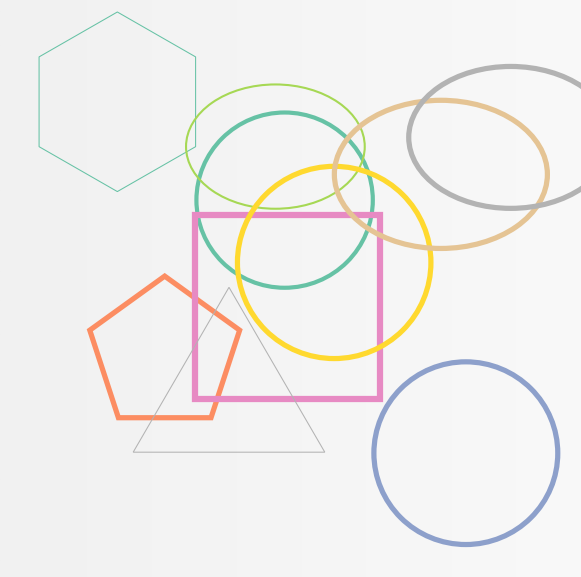[{"shape": "hexagon", "thickness": 0.5, "radius": 0.78, "center": [0.202, 0.823]}, {"shape": "circle", "thickness": 2, "radius": 0.76, "center": [0.49, 0.653]}, {"shape": "pentagon", "thickness": 2.5, "radius": 0.68, "center": [0.283, 0.385]}, {"shape": "circle", "thickness": 2.5, "radius": 0.79, "center": [0.801, 0.214]}, {"shape": "square", "thickness": 3, "radius": 0.8, "center": [0.495, 0.468]}, {"shape": "oval", "thickness": 1, "radius": 0.77, "center": [0.474, 0.745]}, {"shape": "circle", "thickness": 2.5, "radius": 0.83, "center": [0.575, 0.545]}, {"shape": "oval", "thickness": 2.5, "radius": 0.92, "center": [0.758, 0.697]}, {"shape": "oval", "thickness": 2.5, "radius": 0.88, "center": [0.879, 0.761]}, {"shape": "triangle", "thickness": 0.5, "radius": 0.95, "center": [0.394, 0.311]}]